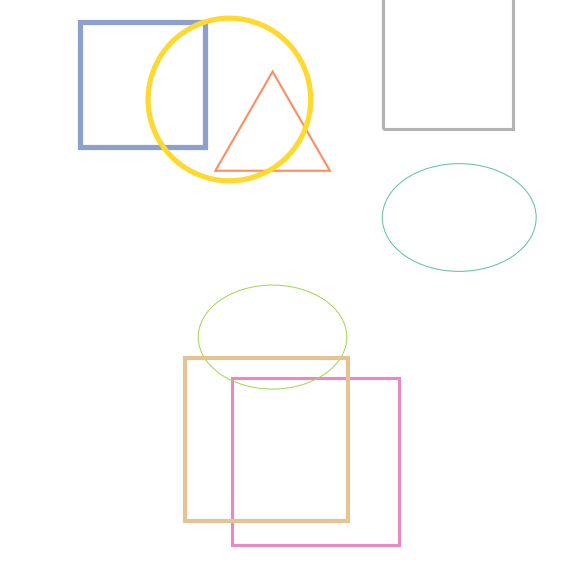[{"shape": "oval", "thickness": 0.5, "radius": 0.67, "center": [0.795, 0.622]}, {"shape": "triangle", "thickness": 1, "radius": 0.57, "center": [0.472, 0.761]}, {"shape": "square", "thickness": 2.5, "radius": 0.54, "center": [0.247, 0.852]}, {"shape": "square", "thickness": 1.5, "radius": 0.72, "center": [0.547, 0.199]}, {"shape": "oval", "thickness": 0.5, "radius": 0.64, "center": [0.472, 0.415]}, {"shape": "circle", "thickness": 2.5, "radius": 0.7, "center": [0.397, 0.827]}, {"shape": "square", "thickness": 2, "radius": 0.71, "center": [0.462, 0.238]}, {"shape": "square", "thickness": 1.5, "radius": 0.56, "center": [0.776, 0.888]}]